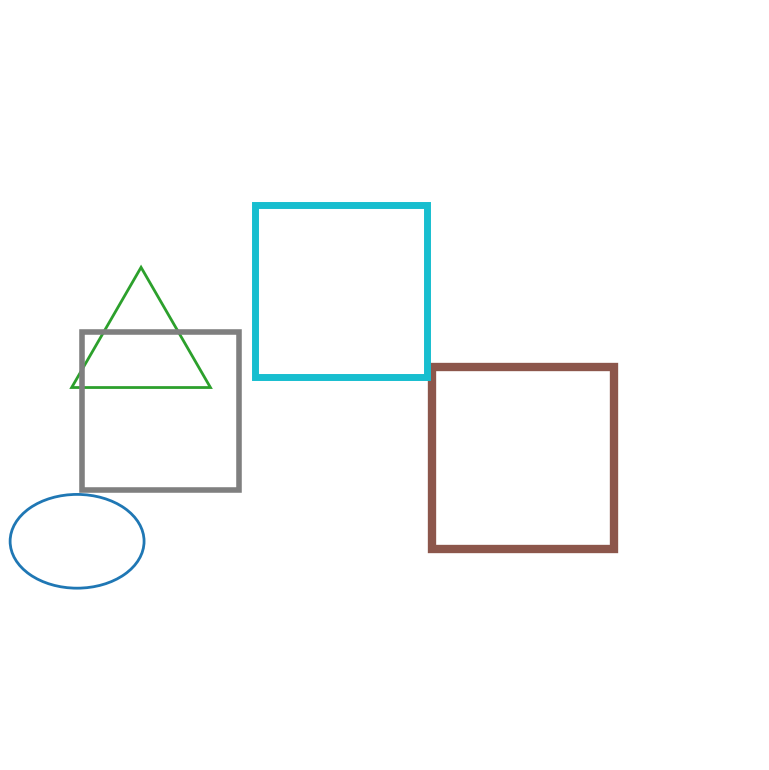[{"shape": "oval", "thickness": 1, "radius": 0.43, "center": [0.1, 0.297]}, {"shape": "triangle", "thickness": 1, "radius": 0.52, "center": [0.183, 0.549]}, {"shape": "square", "thickness": 3, "radius": 0.59, "center": [0.68, 0.405]}, {"shape": "square", "thickness": 2, "radius": 0.51, "center": [0.208, 0.466]}, {"shape": "square", "thickness": 2.5, "radius": 0.56, "center": [0.442, 0.622]}]